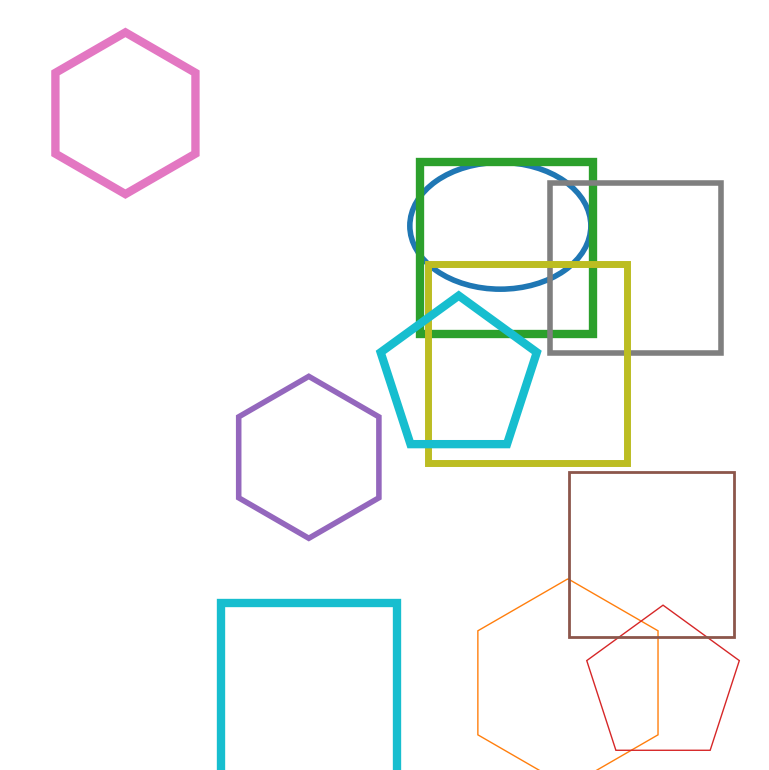[{"shape": "oval", "thickness": 2, "radius": 0.59, "center": [0.65, 0.707]}, {"shape": "hexagon", "thickness": 0.5, "radius": 0.68, "center": [0.738, 0.113]}, {"shape": "square", "thickness": 3, "radius": 0.56, "center": [0.658, 0.678]}, {"shape": "pentagon", "thickness": 0.5, "radius": 0.52, "center": [0.861, 0.11]}, {"shape": "hexagon", "thickness": 2, "radius": 0.53, "center": [0.401, 0.406]}, {"shape": "square", "thickness": 1, "radius": 0.54, "center": [0.846, 0.28]}, {"shape": "hexagon", "thickness": 3, "radius": 0.53, "center": [0.163, 0.853]}, {"shape": "square", "thickness": 2, "radius": 0.55, "center": [0.825, 0.652]}, {"shape": "square", "thickness": 2.5, "radius": 0.65, "center": [0.685, 0.529]}, {"shape": "pentagon", "thickness": 3, "radius": 0.53, "center": [0.596, 0.509]}, {"shape": "square", "thickness": 3, "radius": 0.57, "center": [0.401, 0.103]}]